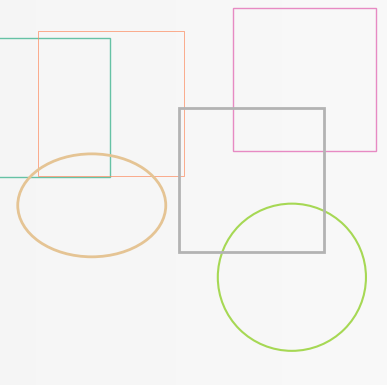[{"shape": "square", "thickness": 1, "radius": 0.9, "center": [0.102, 0.72]}, {"shape": "square", "thickness": 0.5, "radius": 0.94, "center": [0.286, 0.731]}, {"shape": "square", "thickness": 1, "radius": 0.93, "center": [0.786, 0.794]}, {"shape": "circle", "thickness": 1.5, "radius": 0.96, "center": [0.753, 0.28]}, {"shape": "oval", "thickness": 2, "radius": 0.96, "center": [0.237, 0.467]}, {"shape": "square", "thickness": 2, "radius": 0.93, "center": [0.649, 0.532]}]